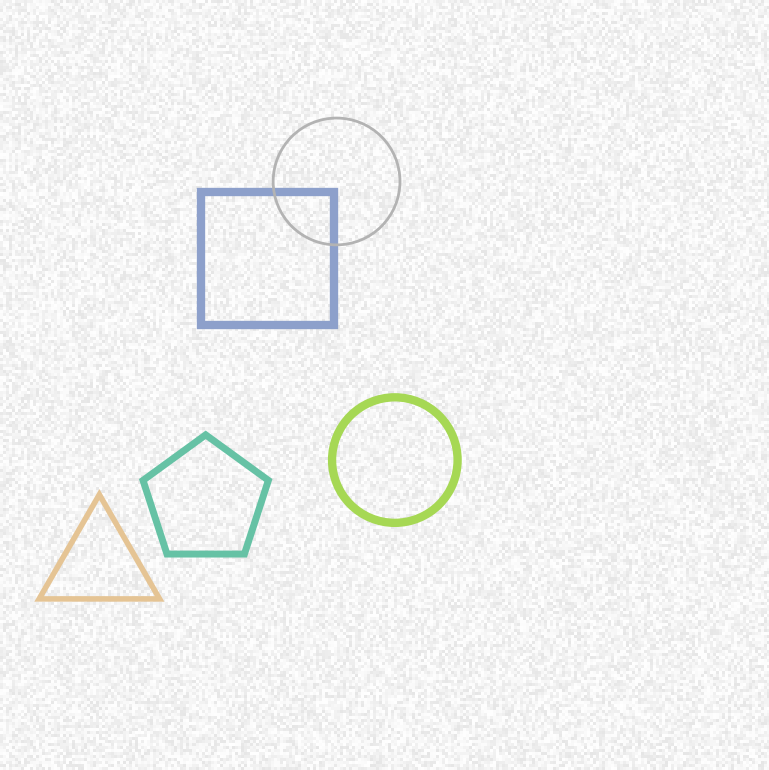[{"shape": "pentagon", "thickness": 2.5, "radius": 0.43, "center": [0.267, 0.35]}, {"shape": "square", "thickness": 3, "radius": 0.43, "center": [0.347, 0.665]}, {"shape": "circle", "thickness": 3, "radius": 0.41, "center": [0.513, 0.402]}, {"shape": "triangle", "thickness": 2, "radius": 0.45, "center": [0.129, 0.267]}, {"shape": "circle", "thickness": 1, "radius": 0.41, "center": [0.437, 0.764]}]